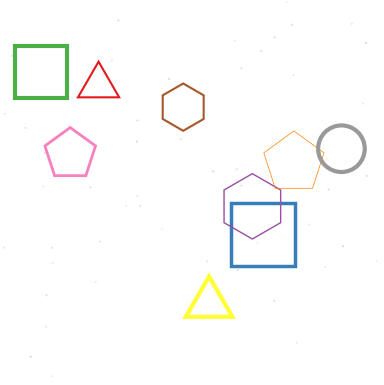[{"shape": "triangle", "thickness": 1.5, "radius": 0.31, "center": [0.256, 0.778]}, {"shape": "square", "thickness": 2.5, "radius": 0.41, "center": [0.683, 0.391]}, {"shape": "square", "thickness": 3, "radius": 0.34, "center": [0.107, 0.813]}, {"shape": "hexagon", "thickness": 1, "radius": 0.42, "center": [0.655, 0.464]}, {"shape": "pentagon", "thickness": 0.5, "radius": 0.41, "center": [0.763, 0.577]}, {"shape": "triangle", "thickness": 3, "radius": 0.35, "center": [0.543, 0.212]}, {"shape": "hexagon", "thickness": 1.5, "radius": 0.31, "center": [0.476, 0.722]}, {"shape": "pentagon", "thickness": 2, "radius": 0.35, "center": [0.182, 0.6]}, {"shape": "circle", "thickness": 3, "radius": 0.3, "center": [0.887, 0.614]}]